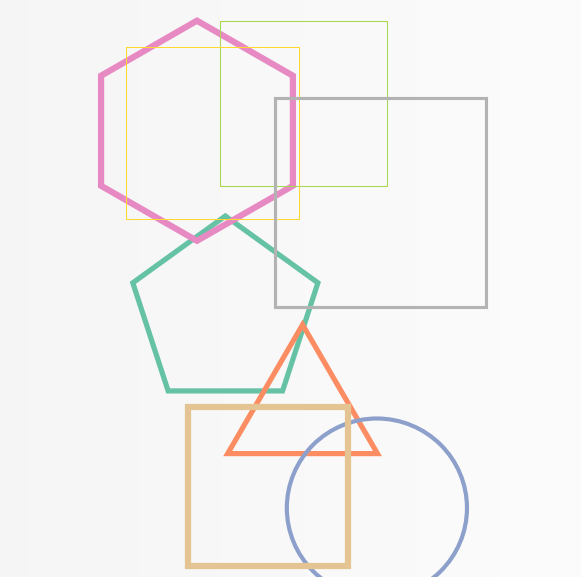[{"shape": "pentagon", "thickness": 2.5, "radius": 0.84, "center": [0.388, 0.458]}, {"shape": "triangle", "thickness": 2.5, "radius": 0.74, "center": [0.521, 0.288]}, {"shape": "circle", "thickness": 2, "radius": 0.77, "center": [0.648, 0.119]}, {"shape": "hexagon", "thickness": 3, "radius": 0.95, "center": [0.339, 0.773]}, {"shape": "square", "thickness": 0.5, "radius": 0.72, "center": [0.522, 0.82]}, {"shape": "square", "thickness": 0.5, "radius": 0.74, "center": [0.365, 0.769]}, {"shape": "square", "thickness": 3, "radius": 0.69, "center": [0.461, 0.157]}, {"shape": "square", "thickness": 1.5, "radius": 0.9, "center": [0.655, 0.648]}]